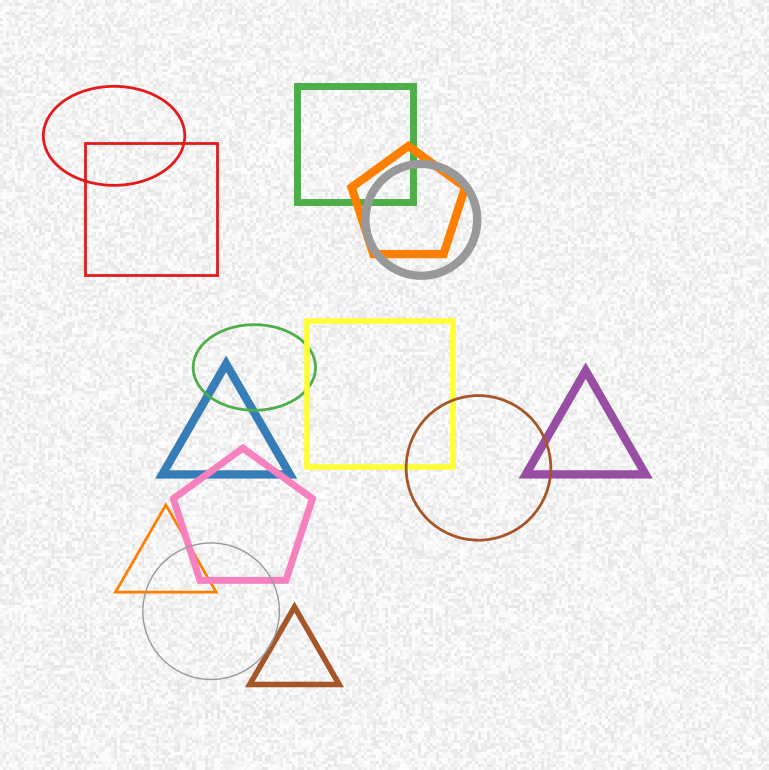[{"shape": "square", "thickness": 1, "radius": 0.43, "center": [0.196, 0.728]}, {"shape": "oval", "thickness": 1, "radius": 0.46, "center": [0.148, 0.824]}, {"shape": "triangle", "thickness": 3, "radius": 0.48, "center": [0.294, 0.432]}, {"shape": "square", "thickness": 2.5, "radius": 0.38, "center": [0.461, 0.813]}, {"shape": "oval", "thickness": 1, "radius": 0.4, "center": [0.33, 0.523]}, {"shape": "triangle", "thickness": 3, "radius": 0.45, "center": [0.761, 0.429]}, {"shape": "pentagon", "thickness": 3, "radius": 0.39, "center": [0.53, 0.733]}, {"shape": "triangle", "thickness": 1, "radius": 0.38, "center": [0.215, 0.269]}, {"shape": "square", "thickness": 2, "radius": 0.47, "center": [0.493, 0.488]}, {"shape": "triangle", "thickness": 2, "radius": 0.34, "center": [0.382, 0.145]}, {"shape": "circle", "thickness": 1, "radius": 0.47, "center": [0.621, 0.392]}, {"shape": "pentagon", "thickness": 2.5, "radius": 0.47, "center": [0.315, 0.323]}, {"shape": "circle", "thickness": 0.5, "radius": 0.44, "center": [0.274, 0.206]}, {"shape": "circle", "thickness": 3, "radius": 0.36, "center": [0.547, 0.715]}]